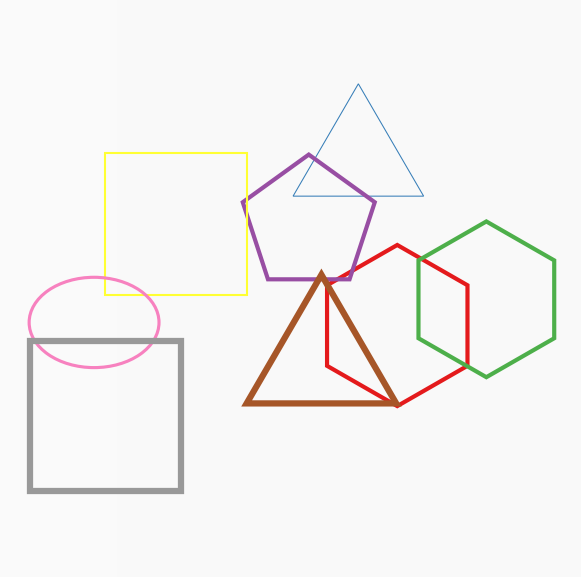[{"shape": "hexagon", "thickness": 2, "radius": 0.7, "center": [0.683, 0.435]}, {"shape": "triangle", "thickness": 0.5, "radius": 0.65, "center": [0.617, 0.724]}, {"shape": "hexagon", "thickness": 2, "radius": 0.67, "center": [0.837, 0.481]}, {"shape": "pentagon", "thickness": 2, "radius": 0.6, "center": [0.531, 0.612]}, {"shape": "square", "thickness": 1, "radius": 0.61, "center": [0.303, 0.611]}, {"shape": "triangle", "thickness": 3, "radius": 0.74, "center": [0.553, 0.375]}, {"shape": "oval", "thickness": 1.5, "radius": 0.56, "center": [0.162, 0.441]}, {"shape": "square", "thickness": 3, "radius": 0.65, "center": [0.181, 0.278]}]